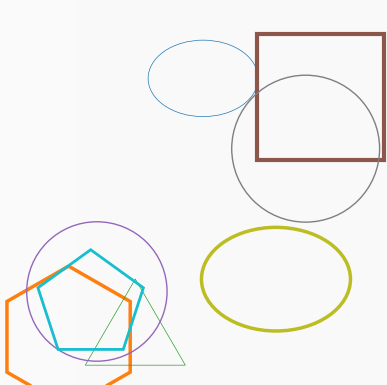[{"shape": "oval", "thickness": 0.5, "radius": 0.71, "center": [0.524, 0.796]}, {"shape": "hexagon", "thickness": 2.5, "radius": 0.92, "center": [0.177, 0.125]}, {"shape": "triangle", "thickness": 0.5, "radius": 0.75, "center": [0.349, 0.126]}, {"shape": "circle", "thickness": 1, "radius": 0.91, "center": [0.25, 0.243]}, {"shape": "square", "thickness": 3, "radius": 0.82, "center": [0.828, 0.748]}, {"shape": "circle", "thickness": 1, "radius": 0.95, "center": [0.789, 0.614]}, {"shape": "oval", "thickness": 2.5, "radius": 0.96, "center": [0.712, 0.275]}, {"shape": "pentagon", "thickness": 2, "radius": 0.72, "center": [0.234, 0.208]}]